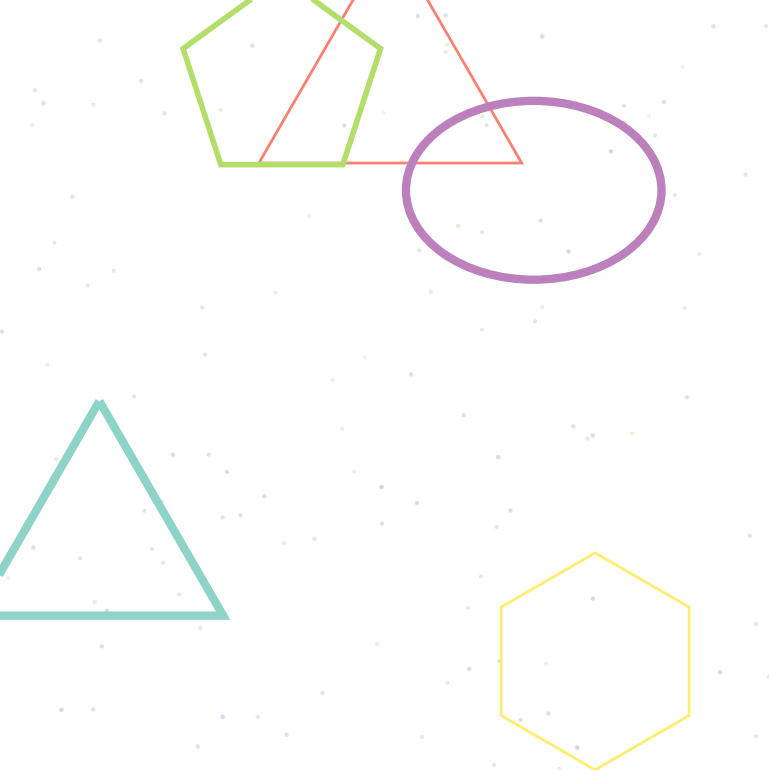[{"shape": "triangle", "thickness": 3, "radius": 0.93, "center": [0.129, 0.293]}, {"shape": "triangle", "thickness": 1, "radius": 0.99, "center": [0.507, 0.887]}, {"shape": "pentagon", "thickness": 2, "radius": 0.67, "center": [0.366, 0.895]}, {"shape": "oval", "thickness": 3, "radius": 0.83, "center": [0.693, 0.753]}, {"shape": "hexagon", "thickness": 1, "radius": 0.7, "center": [0.773, 0.141]}]